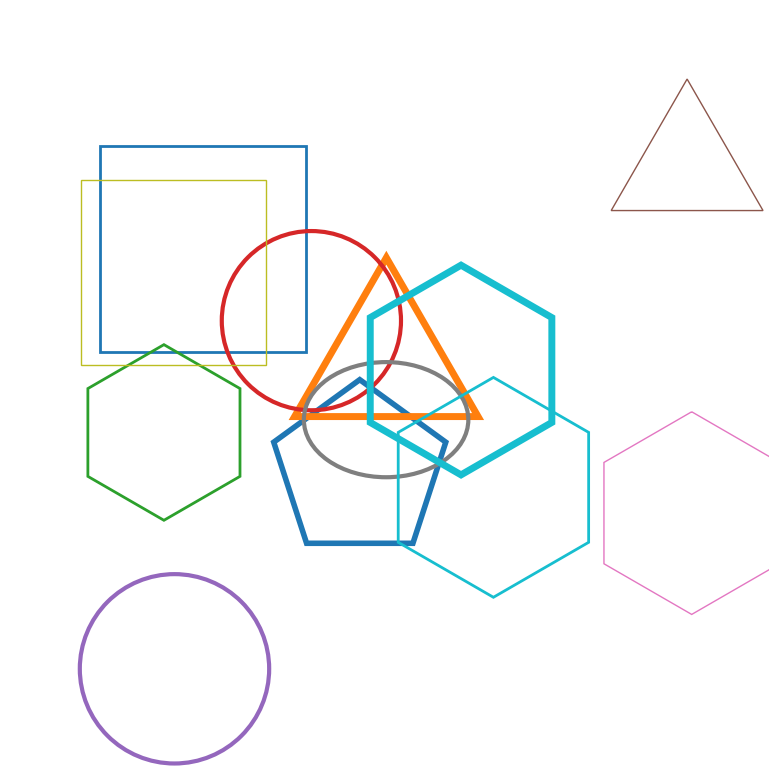[{"shape": "square", "thickness": 1, "radius": 0.67, "center": [0.264, 0.676]}, {"shape": "pentagon", "thickness": 2, "radius": 0.59, "center": [0.467, 0.389]}, {"shape": "triangle", "thickness": 2.5, "radius": 0.69, "center": [0.502, 0.528]}, {"shape": "hexagon", "thickness": 1, "radius": 0.57, "center": [0.213, 0.438]}, {"shape": "circle", "thickness": 1.5, "radius": 0.58, "center": [0.404, 0.584]}, {"shape": "circle", "thickness": 1.5, "radius": 0.61, "center": [0.227, 0.131]}, {"shape": "triangle", "thickness": 0.5, "radius": 0.57, "center": [0.892, 0.783]}, {"shape": "hexagon", "thickness": 0.5, "radius": 0.66, "center": [0.898, 0.334]}, {"shape": "oval", "thickness": 1.5, "radius": 0.53, "center": [0.501, 0.455]}, {"shape": "square", "thickness": 0.5, "radius": 0.6, "center": [0.225, 0.646]}, {"shape": "hexagon", "thickness": 2.5, "radius": 0.68, "center": [0.599, 0.519]}, {"shape": "hexagon", "thickness": 1, "radius": 0.71, "center": [0.641, 0.367]}]